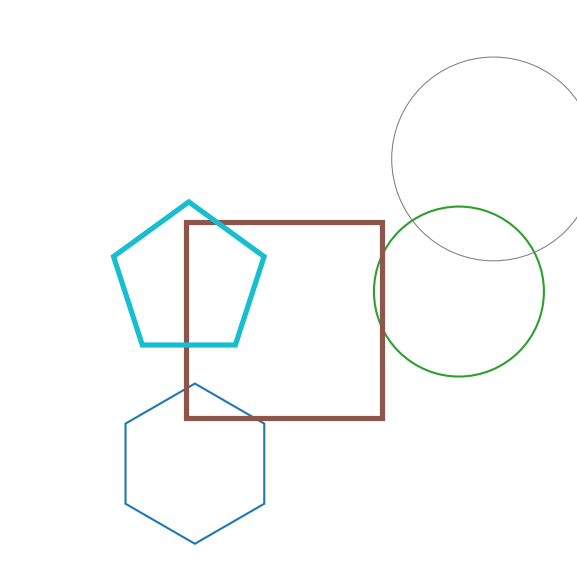[{"shape": "hexagon", "thickness": 1, "radius": 0.69, "center": [0.337, 0.196]}, {"shape": "circle", "thickness": 1, "radius": 0.74, "center": [0.795, 0.494]}, {"shape": "square", "thickness": 2.5, "radius": 0.85, "center": [0.492, 0.445]}, {"shape": "circle", "thickness": 0.5, "radius": 0.88, "center": [0.855, 0.724]}, {"shape": "pentagon", "thickness": 2.5, "radius": 0.69, "center": [0.327, 0.513]}]